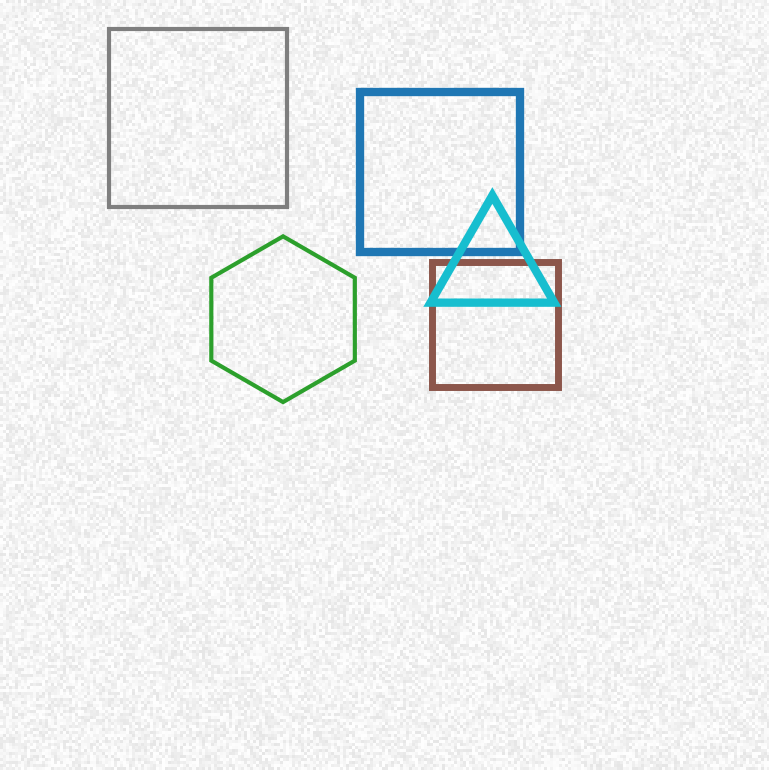[{"shape": "square", "thickness": 3, "radius": 0.52, "center": [0.571, 0.777]}, {"shape": "hexagon", "thickness": 1.5, "radius": 0.54, "center": [0.368, 0.585]}, {"shape": "square", "thickness": 2.5, "radius": 0.41, "center": [0.643, 0.579]}, {"shape": "square", "thickness": 1.5, "radius": 0.58, "center": [0.257, 0.847]}, {"shape": "triangle", "thickness": 3, "radius": 0.46, "center": [0.639, 0.653]}]